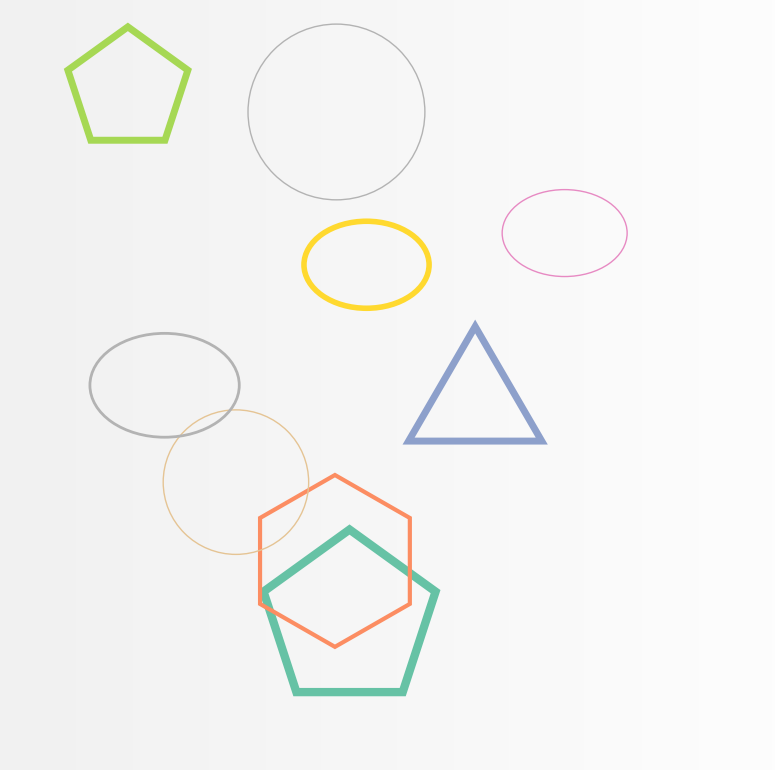[{"shape": "pentagon", "thickness": 3, "radius": 0.58, "center": [0.451, 0.196]}, {"shape": "hexagon", "thickness": 1.5, "radius": 0.56, "center": [0.432, 0.272]}, {"shape": "triangle", "thickness": 2.5, "radius": 0.5, "center": [0.613, 0.477]}, {"shape": "oval", "thickness": 0.5, "radius": 0.4, "center": [0.729, 0.697]}, {"shape": "pentagon", "thickness": 2.5, "radius": 0.41, "center": [0.165, 0.884]}, {"shape": "oval", "thickness": 2, "radius": 0.4, "center": [0.473, 0.656]}, {"shape": "circle", "thickness": 0.5, "radius": 0.47, "center": [0.304, 0.374]}, {"shape": "oval", "thickness": 1, "radius": 0.48, "center": [0.212, 0.5]}, {"shape": "circle", "thickness": 0.5, "radius": 0.57, "center": [0.434, 0.855]}]